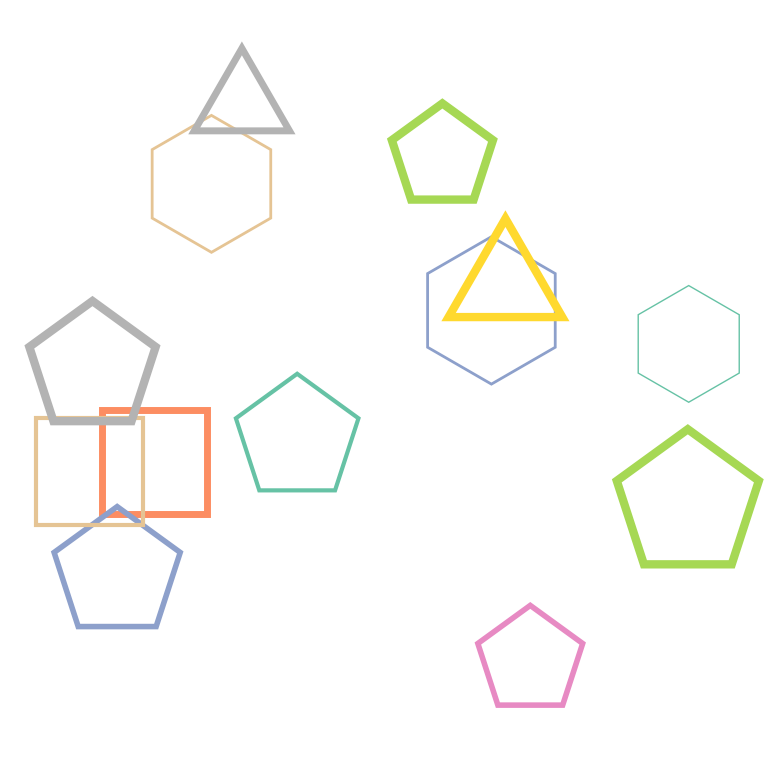[{"shape": "hexagon", "thickness": 0.5, "radius": 0.38, "center": [0.894, 0.553]}, {"shape": "pentagon", "thickness": 1.5, "radius": 0.42, "center": [0.386, 0.431]}, {"shape": "square", "thickness": 2.5, "radius": 0.34, "center": [0.201, 0.4]}, {"shape": "pentagon", "thickness": 2, "radius": 0.43, "center": [0.152, 0.256]}, {"shape": "hexagon", "thickness": 1, "radius": 0.48, "center": [0.638, 0.597]}, {"shape": "pentagon", "thickness": 2, "radius": 0.36, "center": [0.689, 0.142]}, {"shape": "pentagon", "thickness": 3, "radius": 0.35, "center": [0.575, 0.797]}, {"shape": "pentagon", "thickness": 3, "radius": 0.48, "center": [0.893, 0.346]}, {"shape": "triangle", "thickness": 3, "radius": 0.43, "center": [0.656, 0.631]}, {"shape": "hexagon", "thickness": 1, "radius": 0.44, "center": [0.275, 0.761]}, {"shape": "square", "thickness": 1.5, "radius": 0.35, "center": [0.116, 0.388]}, {"shape": "triangle", "thickness": 2.5, "radius": 0.36, "center": [0.314, 0.866]}, {"shape": "pentagon", "thickness": 3, "radius": 0.43, "center": [0.12, 0.523]}]